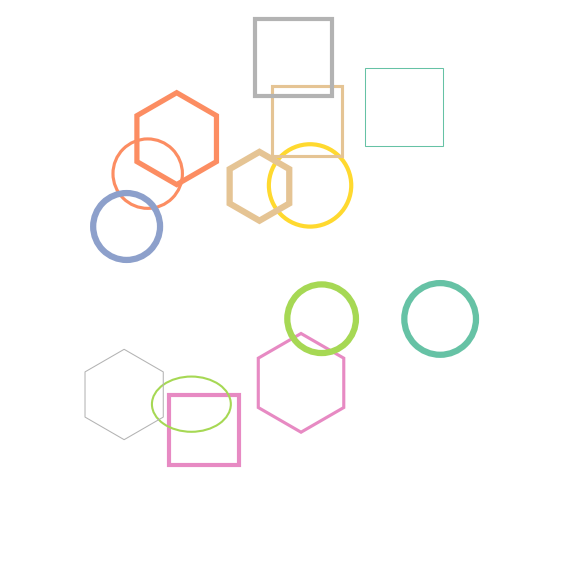[{"shape": "square", "thickness": 0.5, "radius": 0.34, "center": [0.699, 0.813]}, {"shape": "circle", "thickness": 3, "radius": 0.31, "center": [0.762, 0.447]}, {"shape": "circle", "thickness": 1.5, "radius": 0.3, "center": [0.256, 0.698]}, {"shape": "hexagon", "thickness": 2.5, "radius": 0.4, "center": [0.306, 0.759]}, {"shape": "circle", "thickness": 3, "radius": 0.29, "center": [0.219, 0.607]}, {"shape": "square", "thickness": 2, "radius": 0.3, "center": [0.353, 0.254]}, {"shape": "hexagon", "thickness": 1.5, "radius": 0.43, "center": [0.521, 0.336]}, {"shape": "circle", "thickness": 3, "radius": 0.3, "center": [0.557, 0.447]}, {"shape": "oval", "thickness": 1, "radius": 0.34, "center": [0.331, 0.299]}, {"shape": "circle", "thickness": 2, "radius": 0.36, "center": [0.537, 0.678]}, {"shape": "square", "thickness": 1.5, "radius": 0.3, "center": [0.532, 0.79]}, {"shape": "hexagon", "thickness": 3, "radius": 0.3, "center": [0.449, 0.677]}, {"shape": "hexagon", "thickness": 0.5, "radius": 0.39, "center": [0.215, 0.316]}, {"shape": "square", "thickness": 2, "radius": 0.33, "center": [0.508, 0.899]}]